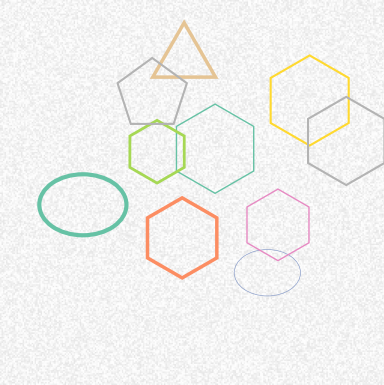[{"shape": "oval", "thickness": 3, "radius": 0.57, "center": [0.215, 0.468]}, {"shape": "hexagon", "thickness": 1, "radius": 0.58, "center": [0.559, 0.614]}, {"shape": "hexagon", "thickness": 2.5, "radius": 0.52, "center": [0.473, 0.382]}, {"shape": "oval", "thickness": 0.5, "radius": 0.43, "center": [0.694, 0.292]}, {"shape": "hexagon", "thickness": 1, "radius": 0.46, "center": [0.722, 0.416]}, {"shape": "hexagon", "thickness": 2, "radius": 0.41, "center": [0.408, 0.606]}, {"shape": "hexagon", "thickness": 1.5, "radius": 0.59, "center": [0.804, 0.739]}, {"shape": "triangle", "thickness": 2.5, "radius": 0.47, "center": [0.478, 0.847]}, {"shape": "pentagon", "thickness": 1.5, "radius": 0.47, "center": [0.395, 0.755]}, {"shape": "hexagon", "thickness": 1.5, "radius": 0.57, "center": [0.899, 0.634]}]